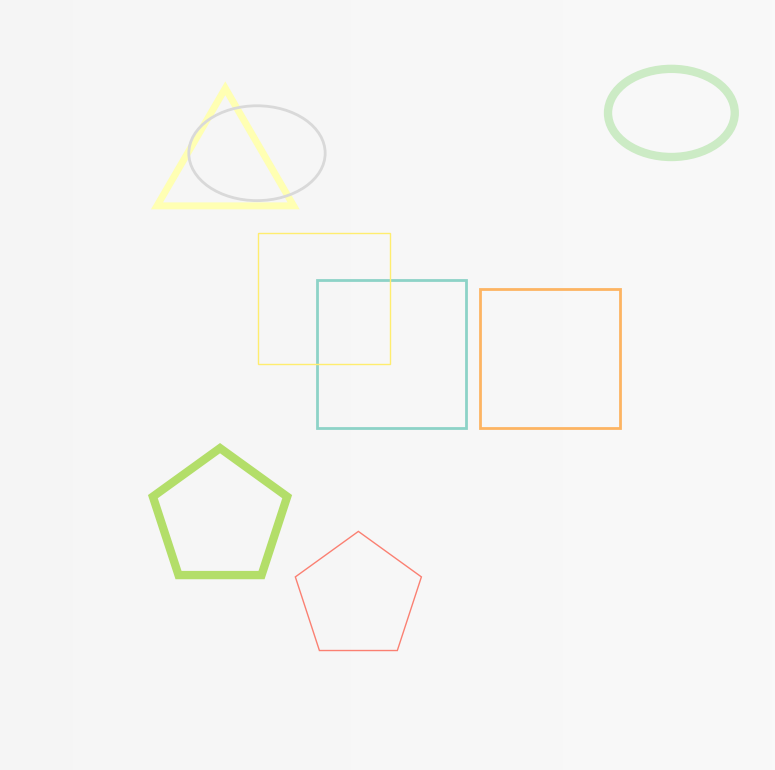[{"shape": "square", "thickness": 1, "radius": 0.48, "center": [0.505, 0.541]}, {"shape": "triangle", "thickness": 2.5, "radius": 0.51, "center": [0.291, 0.784]}, {"shape": "pentagon", "thickness": 0.5, "radius": 0.43, "center": [0.462, 0.224]}, {"shape": "square", "thickness": 1, "radius": 0.45, "center": [0.71, 0.534]}, {"shape": "pentagon", "thickness": 3, "radius": 0.46, "center": [0.284, 0.327]}, {"shape": "oval", "thickness": 1, "radius": 0.44, "center": [0.332, 0.801]}, {"shape": "oval", "thickness": 3, "radius": 0.41, "center": [0.866, 0.853]}, {"shape": "square", "thickness": 0.5, "radius": 0.43, "center": [0.418, 0.613]}]